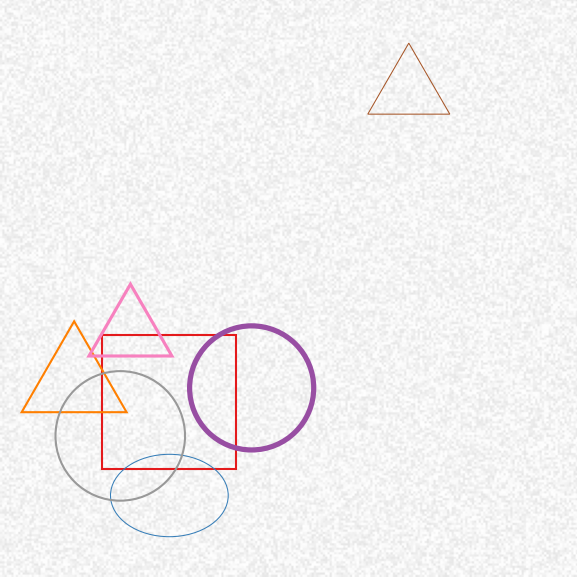[{"shape": "square", "thickness": 1, "radius": 0.58, "center": [0.293, 0.304]}, {"shape": "oval", "thickness": 0.5, "radius": 0.51, "center": [0.293, 0.141]}, {"shape": "circle", "thickness": 2.5, "radius": 0.54, "center": [0.436, 0.327]}, {"shape": "triangle", "thickness": 1, "radius": 0.52, "center": [0.128, 0.338]}, {"shape": "triangle", "thickness": 0.5, "radius": 0.41, "center": [0.708, 0.842]}, {"shape": "triangle", "thickness": 1.5, "radius": 0.41, "center": [0.226, 0.424]}, {"shape": "circle", "thickness": 1, "radius": 0.56, "center": [0.208, 0.244]}]